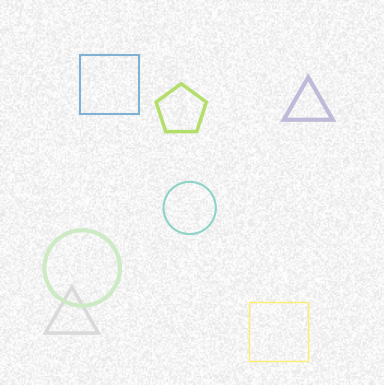[{"shape": "circle", "thickness": 1.5, "radius": 0.34, "center": [0.493, 0.46]}, {"shape": "triangle", "thickness": 3, "radius": 0.37, "center": [0.801, 0.726]}, {"shape": "square", "thickness": 1.5, "radius": 0.38, "center": [0.284, 0.781]}, {"shape": "pentagon", "thickness": 2.5, "radius": 0.34, "center": [0.471, 0.714]}, {"shape": "triangle", "thickness": 2.5, "radius": 0.4, "center": [0.187, 0.175]}, {"shape": "circle", "thickness": 3, "radius": 0.49, "center": [0.213, 0.304]}, {"shape": "square", "thickness": 1, "radius": 0.38, "center": [0.723, 0.139]}]